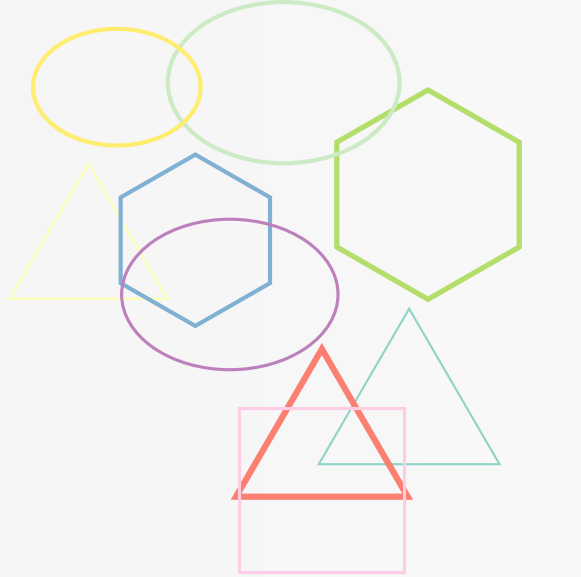[{"shape": "triangle", "thickness": 1, "radius": 0.9, "center": [0.704, 0.285]}, {"shape": "triangle", "thickness": 1, "radius": 0.78, "center": [0.152, 0.56]}, {"shape": "triangle", "thickness": 3, "radius": 0.85, "center": [0.554, 0.224]}, {"shape": "hexagon", "thickness": 2, "radius": 0.74, "center": [0.336, 0.583]}, {"shape": "hexagon", "thickness": 2.5, "radius": 0.91, "center": [0.736, 0.662]}, {"shape": "square", "thickness": 1.5, "radius": 0.71, "center": [0.554, 0.151]}, {"shape": "oval", "thickness": 1.5, "radius": 0.93, "center": [0.395, 0.489]}, {"shape": "oval", "thickness": 2, "radius": 1.0, "center": [0.488, 0.856]}, {"shape": "oval", "thickness": 2, "radius": 0.72, "center": [0.201, 0.848]}]